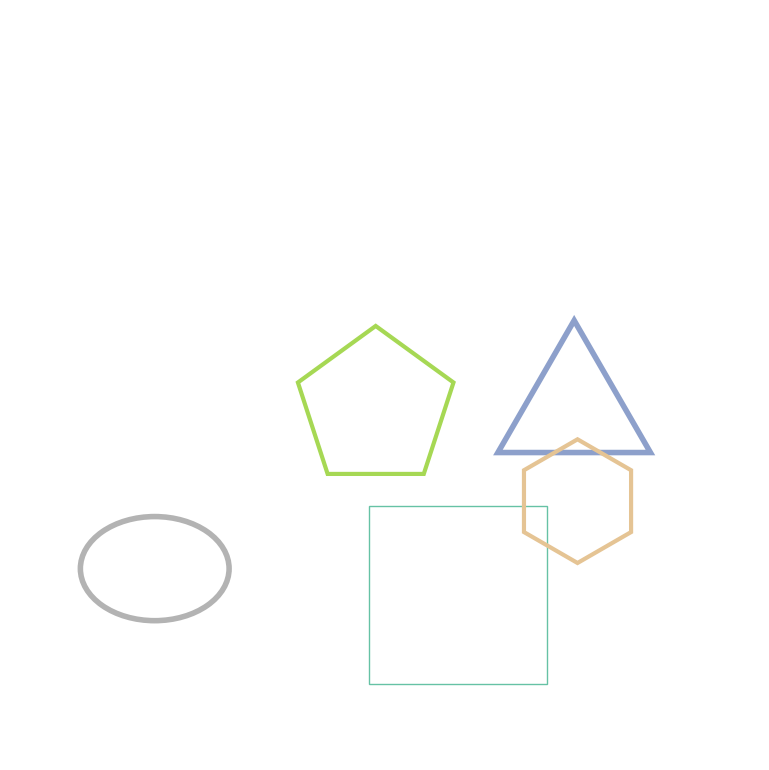[{"shape": "square", "thickness": 0.5, "radius": 0.58, "center": [0.595, 0.227]}, {"shape": "triangle", "thickness": 2, "radius": 0.57, "center": [0.746, 0.469]}, {"shape": "pentagon", "thickness": 1.5, "radius": 0.53, "center": [0.488, 0.47]}, {"shape": "hexagon", "thickness": 1.5, "radius": 0.4, "center": [0.75, 0.349]}, {"shape": "oval", "thickness": 2, "radius": 0.48, "center": [0.201, 0.262]}]